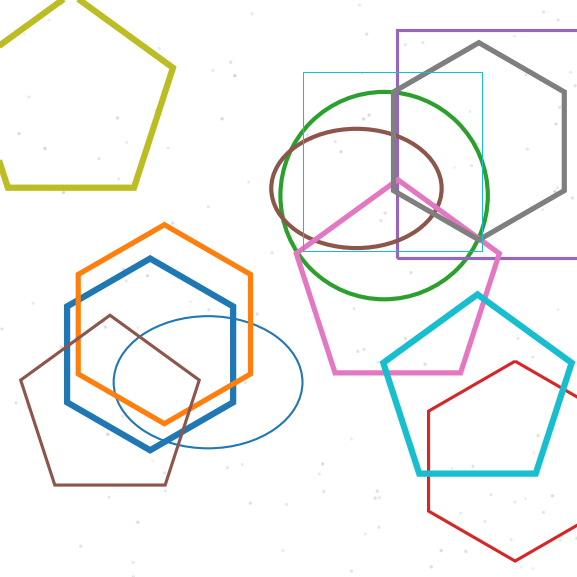[{"shape": "oval", "thickness": 1, "radius": 0.82, "center": [0.36, 0.337]}, {"shape": "hexagon", "thickness": 3, "radius": 0.83, "center": [0.26, 0.385]}, {"shape": "hexagon", "thickness": 2.5, "radius": 0.86, "center": [0.285, 0.438]}, {"shape": "circle", "thickness": 2, "radius": 0.9, "center": [0.665, 0.66]}, {"shape": "hexagon", "thickness": 1.5, "radius": 0.87, "center": [0.892, 0.201]}, {"shape": "square", "thickness": 1.5, "radius": 0.99, "center": [0.886, 0.75]}, {"shape": "pentagon", "thickness": 1.5, "radius": 0.81, "center": [0.19, 0.291]}, {"shape": "oval", "thickness": 2, "radius": 0.74, "center": [0.617, 0.673]}, {"shape": "pentagon", "thickness": 2.5, "radius": 0.92, "center": [0.689, 0.503]}, {"shape": "hexagon", "thickness": 2.5, "radius": 0.85, "center": [0.829, 0.755]}, {"shape": "pentagon", "thickness": 3, "radius": 0.93, "center": [0.123, 0.824]}, {"shape": "square", "thickness": 0.5, "radius": 0.77, "center": [0.68, 0.719]}, {"shape": "pentagon", "thickness": 3, "radius": 0.86, "center": [0.827, 0.318]}]